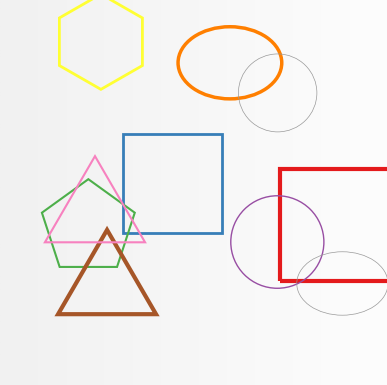[{"shape": "square", "thickness": 3, "radius": 0.73, "center": [0.867, 0.415]}, {"shape": "square", "thickness": 2, "radius": 0.64, "center": [0.445, 0.524]}, {"shape": "pentagon", "thickness": 1.5, "radius": 0.63, "center": [0.228, 0.409]}, {"shape": "circle", "thickness": 1, "radius": 0.6, "center": [0.716, 0.371]}, {"shape": "oval", "thickness": 2.5, "radius": 0.67, "center": [0.593, 0.837]}, {"shape": "hexagon", "thickness": 2, "radius": 0.62, "center": [0.26, 0.892]}, {"shape": "triangle", "thickness": 3, "radius": 0.73, "center": [0.276, 0.257]}, {"shape": "triangle", "thickness": 1.5, "radius": 0.75, "center": [0.245, 0.445]}, {"shape": "oval", "thickness": 0.5, "radius": 0.59, "center": [0.884, 0.264]}, {"shape": "circle", "thickness": 0.5, "radius": 0.51, "center": [0.717, 0.759]}]